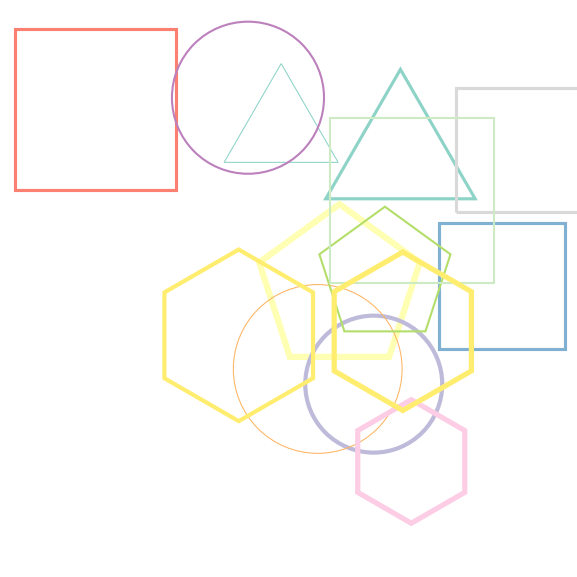[{"shape": "triangle", "thickness": 0.5, "radius": 0.57, "center": [0.487, 0.775]}, {"shape": "triangle", "thickness": 1.5, "radius": 0.75, "center": [0.693, 0.73]}, {"shape": "pentagon", "thickness": 3, "radius": 0.73, "center": [0.588, 0.499]}, {"shape": "circle", "thickness": 2, "radius": 0.59, "center": [0.647, 0.334]}, {"shape": "square", "thickness": 1.5, "radius": 0.7, "center": [0.165, 0.809]}, {"shape": "square", "thickness": 1.5, "radius": 0.54, "center": [0.87, 0.504]}, {"shape": "circle", "thickness": 0.5, "radius": 0.73, "center": [0.55, 0.36]}, {"shape": "pentagon", "thickness": 1, "radius": 0.6, "center": [0.667, 0.522]}, {"shape": "hexagon", "thickness": 2.5, "radius": 0.53, "center": [0.712, 0.2]}, {"shape": "square", "thickness": 1.5, "radius": 0.54, "center": [0.896, 0.74]}, {"shape": "circle", "thickness": 1, "radius": 0.66, "center": [0.429, 0.83]}, {"shape": "square", "thickness": 1, "radius": 0.71, "center": [0.713, 0.652]}, {"shape": "hexagon", "thickness": 2, "radius": 0.74, "center": [0.413, 0.418]}, {"shape": "hexagon", "thickness": 2.5, "radius": 0.69, "center": [0.697, 0.426]}]